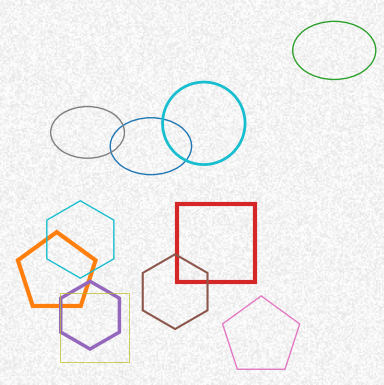[{"shape": "oval", "thickness": 1, "radius": 0.53, "center": [0.392, 0.62]}, {"shape": "pentagon", "thickness": 3, "radius": 0.53, "center": [0.147, 0.291]}, {"shape": "oval", "thickness": 1, "radius": 0.54, "center": [0.868, 0.869]}, {"shape": "square", "thickness": 3, "radius": 0.5, "center": [0.561, 0.37]}, {"shape": "hexagon", "thickness": 2.5, "radius": 0.44, "center": [0.234, 0.181]}, {"shape": "hexagon", "thickness": 1.5, "radius": 0.49, "center": [0.455, 0.242]}, {"shape": "pentagon", "thickness": 1, "radius": 0.53, "center": [0.678, 0.126]}, {"shape": "oval", "thickness": 1, "radius": 0.48, "center": [0.227, 0.656]}, {"shape": "square", "thickness": 0.5, "radius": 0.45, "center": [0.246, 0.149]}, {"shape": "hexagon", "thickness": 1, "radius": 0.5, "center": [0.209, 0.378]}, {"shape": "circle", "thickness": 2, "radius": 0.54, "center": [0.529, 0.68]}]